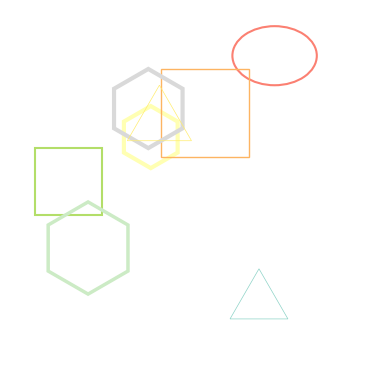[{"shape": "triangle", "thickness": 0.5, "radius": 0.43, "center": [0.673, 0.215]}, {"shape": "hexagon", "thickness": 3, "radius": 0.4, "center": [0.392, 0.644]}, {"shape": "oval", "thickness": 1.5, "radius": 0.55, "center": [0.713, 0.855]}, {"shape": "square", "thickness": 1, "radius": 0.57, "center": [0.533, 0.707]}, {"shape": "square", "thickness": 1.5, "radius": 0.43, "center": [0.179, 0.529]}, {"shape": "hexagon", "thickness": 3, "radius": 0.51, "center": [0.385, 0.718]}, {"shape": "hexagon", "thickness": 2.5, "radius": 0.6, "center": [0.229, 0.356]}, {"shape": "triangle", "thickness": 0.5, "radius": 0.48, "center": [0.414, 0.683]}]